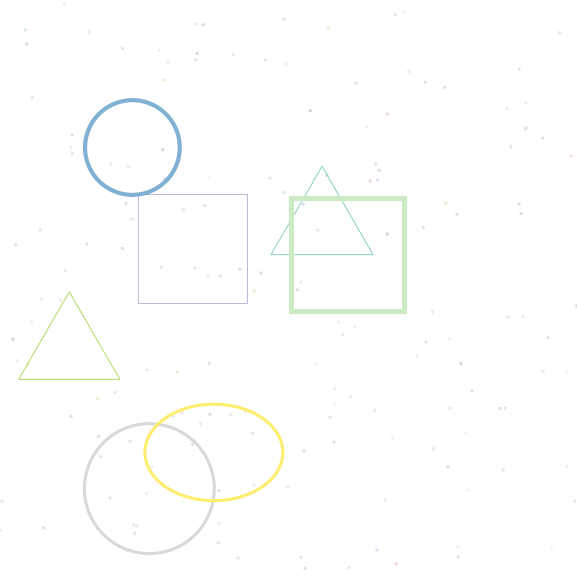[{"shape": "triangle", "thickness": 0.5, "radius": 0.51, "center": [0.558, 0.609]}, {"shape": "square", "thickness": 0.5, "radius": 0.47, "center": [0.333, 0.57]}, {"shape": "circle", "thickness": 2, "radius": 0.41, "center": [0.229, 0.744]}, {"shape": "triangle", "thickness": 0.5, "radius": 0.51, "center": [0.12, 0.393]}, {"shape": "circle", "thickness": 1.5, "radius": 0.56, "center": [0.259, 0.153]}, {"shape": "square", "thickness": 2.5, "radius": 0.49, "center": [0.603, 0.558]}, {"shape": "oval", "thickness": 1.5, "radius": 0.6, "center": [0.37, 0.216]}]